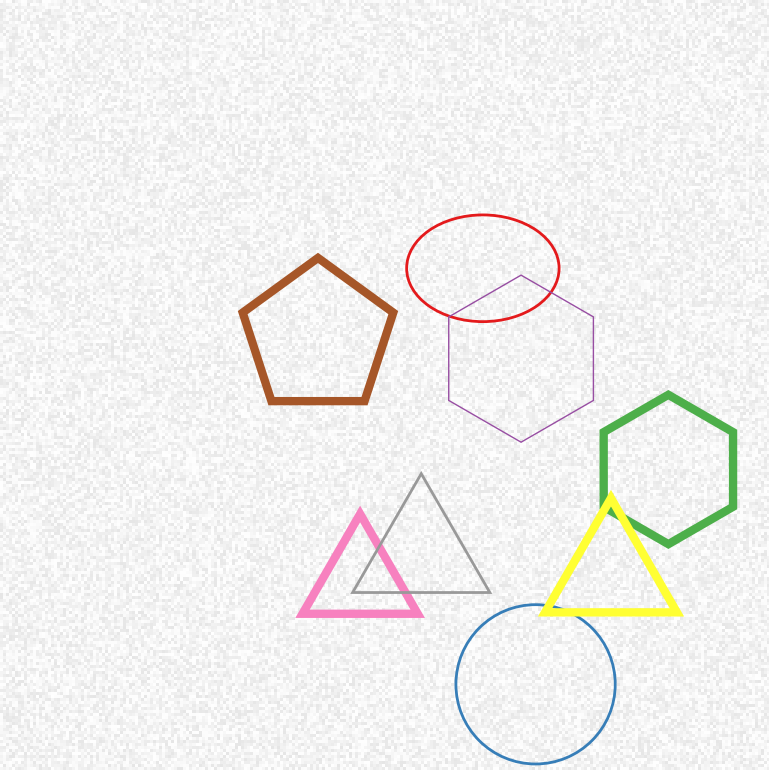[{"shape": "oval", "thickness": 1, "radius": 0.49, "center": [0.627, 0.652]}, {"shape": "circle", "thickness": 1, "radius": 0.52, "center": [0.696, 0.111]}, {"shape": "hexagon", "thickness": 3, "radius": 0.48, "center": [0.868, 0.39]}, {"shape": "hexagon", "thickness": 0.5, "radius": 0.54, "center": [0.677, 0.534]}, {"shape": "triangle", "thickness": 3, "radius": 0.49, "center": [0.794, 0.254]}, {"shape": "pentagon", "thickness": 3, "radius": 0.51, "center": [0.413, 0.562]}, {"shape": "triangle", "thickness": 3, "radius": 0.43, "center": [0.468, 0.246]}, {"shape": "triangle", "thickness": 1, "radius": 0.51, "center": [0.547, 0.282]}]